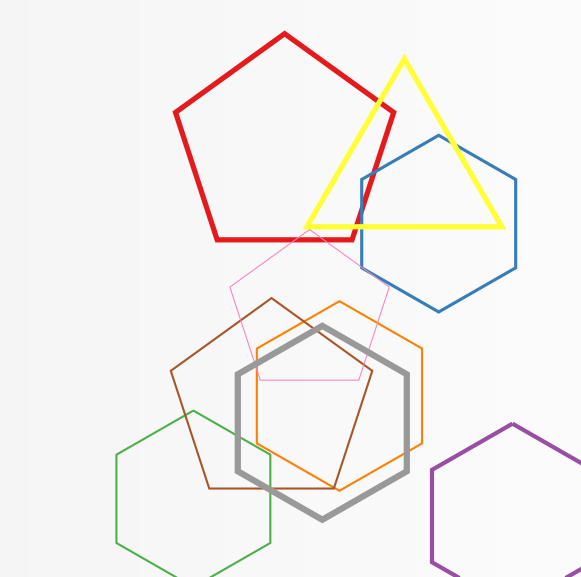[{"shape": "pentagon", "thickness": 2.5, "radius": 0.99, "center": [0.49, 0.743]}, {"shape": "hexagon", "thickness": 1.5, "radius": 0.76, "center": [0.755, 0.612]}, {"shape": "hexagon", "thickness": 1, "radius": 0.76, "center": [0.333, 0.135]}, {"shape": "hexagon", "thickness": 2, "radius": 0.8, "center": [0.882, 0.106]}, {"shape": "hexagon", "thickness": 1, "radius": 0.82, "center": [0.584, 0.313]}, {"shape": "triangle", "thickness": 2.5, "radius": 0.97, "center": [0.696, 0.703]}, {"shape": "pentagon", "thickness": 1, "radius": 0.91, "center": [0.467, 0.301]}, {"shape": "pentagon", "thickness": 0.5, "radius": 0.72, "center": [0.533, 0.457]}, {"shape": "hexagon", "thickness": 3, "radius": 0.84, "center": [0.554, 0.267]}]